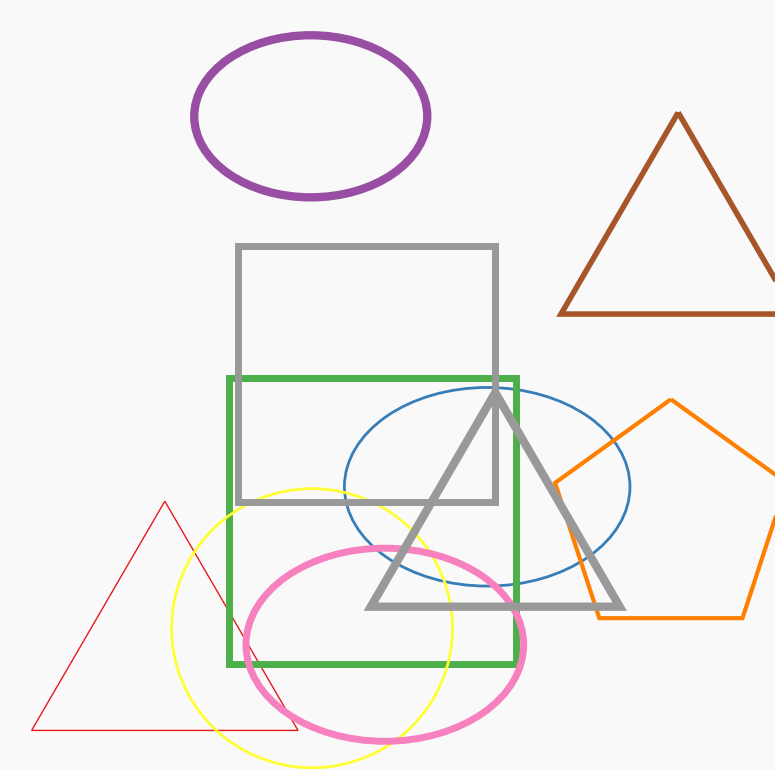[{"shape": "triangle", "thickness": 0.5, "radius": 0.99, "center": [0.213, 0.151]}, {"shape": "oval", "thickness": 1, "radius": 0.92, "center": [0.629, 0.368]}, {"shape": "square", "thickness": 2.5, "radius": 0.93, "center": [0.481, 0.323]}, {"shape": "oval", "thickness": 3, "radius": 0.75, "center": [0.401, 0.849]}, {"shape": "pentagon", "thickness": 1.5, "radius": 0.79, "center": [0.866, 0.324]}, {"shape": "circle", "thickness": 1, "radius": 0.91, "center": [0.403, 0.184]}, {"shape": "triangle", "thickness": 2, "radius": 0.87, "center": [0.875, 0.679]}, {"shape": "oval", "thickness": 2.5, "radius": 0.9, "center": [0.497, 0.163]}, {"shape": "square", "thickness": 2.5, "radius": 0.83, "center": [0.473, 0.515]}, {"shape": "triangle", "thickness": 3, "radius": 0.93, "center": [0.639, 0.305]}]